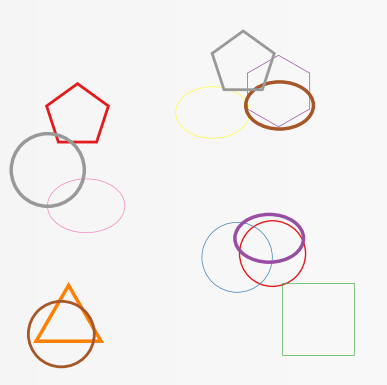[{"shape": "pentagon", "thickness": 2, "radius": 0.42, "center": [0.2, 0.699]}, {"shape": "circle", "thickness": 1, "radius": 0.43, "center": [0.703, 0.341]}, {"shape": "circle", "thickness": 0.5, "radius": 0.45, "center": [0.612, 0.332]}, {"shape": "square", "thickness": 0.5, "radius": 0.47, "center": [0.82, 0.171]}, {"shape": "hexagon", "thickness": 0.5, "radius": 0.46, "center": [0.719, 0.764]}, {"shape": "oval", "thickness": 2.5, "radius": 0.44, "center": [0.695, 0.381]}, {"shape": "triangle", "thickness": 2.5, "radius": 0.48, "center": [0.177, 0.162]}, {"shape": "oval", "thickness": 0.5, "radius": 0.48, "center": [0.549, 0.708]}, {"shape": "circle", "thickness": 2, "radius": 0.43, "center": [0.158, 0.132]}, {"shape": "oval", "thickness": 2.5, "radius": 0.44, "center": [0.721, 0.726]}, {"shape": "oval", "thickness": 0.5, "radius": 0.5, "center": [0.222, 0.466]}, {"shape": "circle", "thickness": 2.5, "radius": 0.47, "center": [0.123, 0.558]}, {"shape": "pentagon", "thickness": 2, "radius": 0.42, "center": [0.628, 0.835]}]